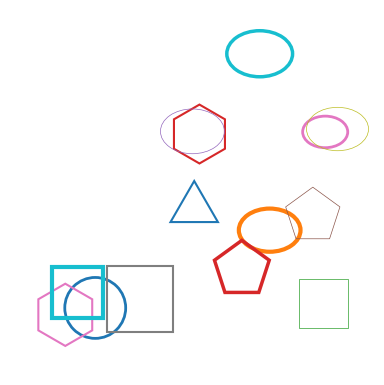[{"shape": "circle", "thickness": 2, "radius": 0.4, "center": [0.247, 0.2]}, {"shape": "triangle", "thickness": 1.5, "radius": 0.36, "center": [0.504, 0.459]}, {"shape": "oval", "thickness": 3, "radius": 0.4, "center": [0.7, 0.402]}, {"shape": "square", "thickness": 0.5, "radius": 0.32, "center": [0.84, 0.211]}, {"shape": "hexagon", "thickness": 1.5, "radius": 0.38, "center": [0.518, 0.652]}, {"shape": "pentagon", "thickness": 2.5, "radius": 0.37, "center": [0.628, 0.301]}, {"shape": "oval", "thickness": 0.5, "radius": 0.42, "center": [0.5, 0.659]}, {"shape": "pentagon", "thickness": 0.5, "radius": 0.37, "center": [0.812, 0.44]}, {"shape": "hexagon", "thickness": 1.5, "radius": 0.4, "center": [0.17, 0.182]}, {"shape": "oval", "thickness": 2, "radius": 0.29, "center": [0.845, 0.657]}, {"shape": "square", "thickness": 1.5, "radius": 0.43, "center": [0.363, 0.223]}, {"shape": "oval", "thickness": 0.5, "radius": 0.4, "center": [0.877, 0.665]}, {"shape": "square", "thickness": 3, "radius": 0.33, "center": [0.202, 0.239]}, {"shape": "oval", "thickness": 2.5, "radius": 0.43, "center": [0.675, 0.86]}]